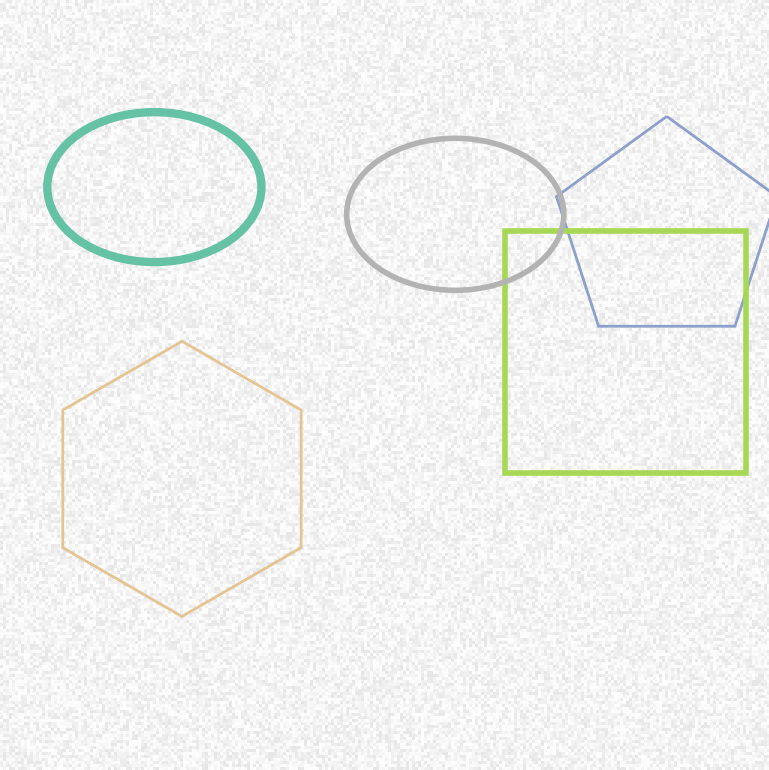[{"shape": "oval", "thickness": 3, "radius": 0.7, "center": [0.2, 0.757]}, {"shape": "pentagon", "thickness": 1, "radius": 0.75, "center": [0.866, 0.698]}, {"shape": "square", "thickness": 2, "radius": 0.78, "center": [0.812, 0.543]}, {"shape": "hexagon", "thickness": 1, "radius": 0.89, "center": [0.236, 0.378]}, {"shape": "oval", "thickness": 2, "radius": 0.71, "center": [0.591, 0.722]}]